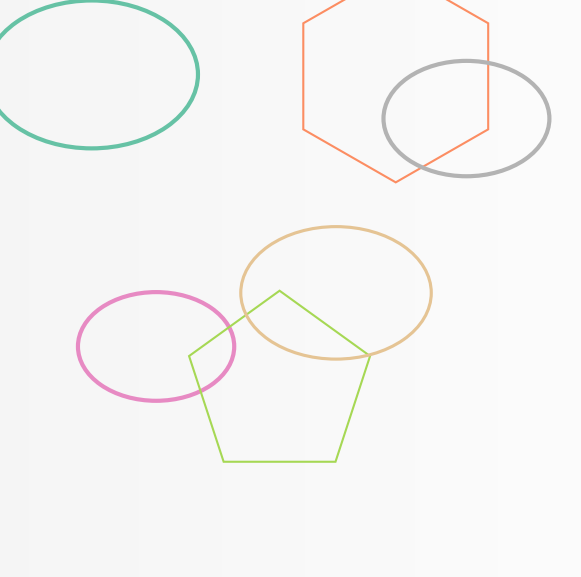[{"shape": "oval", "thickness": 2, "radius": 0.91, "center": [0.158, 0.87]}, {"shape": "hexagon", "thickness": 1, "radius": 0.92, "center": [0.681, 0.867]}, {"shape": "oval", "thickness": 2, "radius": 0.67, "center": [0.269, 0.399]}, {"shape": "pentagon", "thickness": 1, "radius": 0.82, "center": [0.481, 0.332]}, {"shape": "oval", "thickness": 1.5, "radius": 0.82, "center": [0.578, 0.492]}, {"shape": "oval", "thickness": 2, "radius": 0.71, "center": [0.802, 0.794]}]